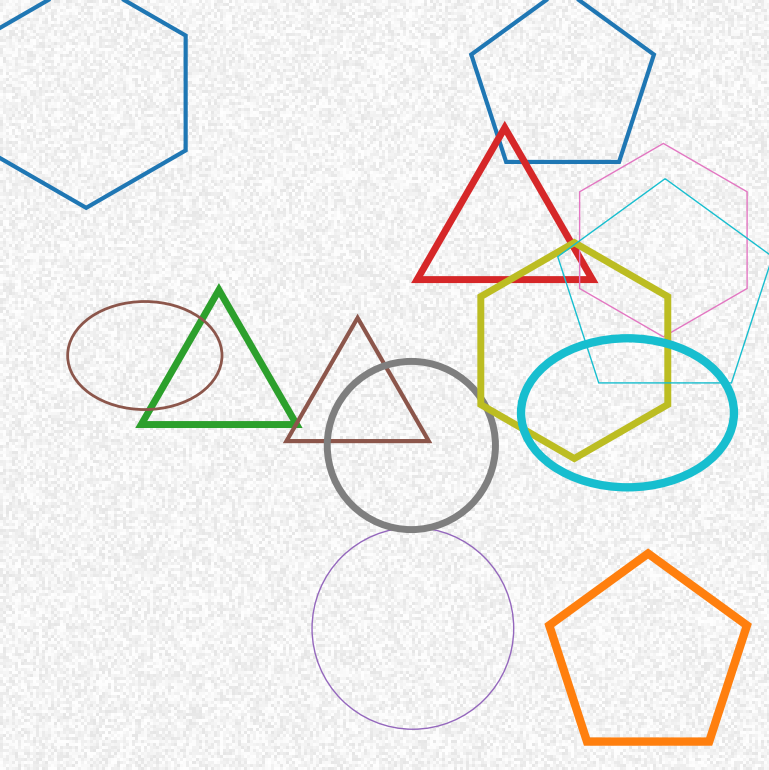[{"shape": "pentagon", "thickness": 1.5, "radius": 0.62, "center": [0.731, 0.891]}, {"shape": "hexagon", "thickness": 1.5, "radius": 0.75, "center": [0.112, 0.879]}, {"shape": "pentagon", "thickness": 3, "radius": 0.67, "center": [0.842, 0.146]}, {"shape": "triangle", "thickness": 2.5, "radius": 0.58, "center": [0.284, 0.507]}, {"shape": "triangle", "thickness": 2.5, "radius": 0.66, "center": [0.656, 0.703]}, {"shape": "circle", "thickness": 0.5, "radius": 0.65, "center": [0.536, 0.184]}, {"shape": "triangle", "thickness": 1.5, "radius": 0.53, "center": [0.464, 0.48]}, {"shape": "oval", "thickness": 1, "radius": 0.5, "center": [0.188, 0.538]}, {"shape": "hexagon", "thickness": 0.5, "radius": 0.63, "center": [0.862, 0.688]}, {"shape": "circle", "thickness": 2.5, "radius": 0.55, "center": [0.534, 0.421]}, {"shape": "hexagon", "thickness": 2.5, "radius": 0.7, "center": [0.746, 0.545]}, {"shape": "oval", "thickness": 3, "radius": 0.69, "center": [0.815, 0.464]}, {"shape": "pentagon", "thickness": 0.5, "radius": 0.73, "center": [0.864, 0.621]}]